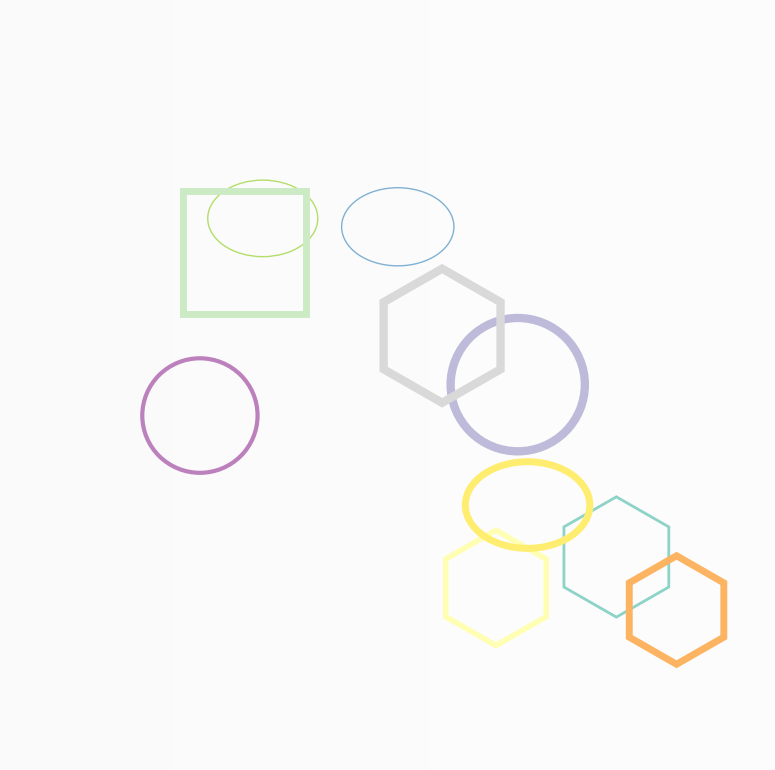[{"shape": "hexagon", "thickness": 1, "radius": 0.39, "center": [0.795, 0.277]}, {"shape": "hexagon", "thickness": 2, "radius": 0.37, "center": [0.64, 0.237]}, {"shape": "circle", "thickness": 3, "radius": 0.43, "center": [0.668, 0.5]}, {"shape": "oval", "thickness": 0.5, "radius": 0.36, "center": [0.513, 0.705]}, {"shape": "hexagon", "thickness": 2.5, "radius": 0.35, "center": [0.873, 0.208]}, {"shape": "oval", "thickness": 0.5, "radius": 0.36, "center": [0.339, 0.716]}, {"shape": "hexagon", "thickness": 3, "radius": 0.44, "center": [0.57, 0.564]}, {"shape": "circle", "thickness": 1.5, "radius": 0.37, "center": [0.258, 0.46]}, {"shape": "square", "thickness": 2.5, "radius": 0.4, "center": [0.315, 0.673]}, {"shape": "oval", "thickness": 2.5, "radius": 0.4, "center": [0.681, 0.344]}]